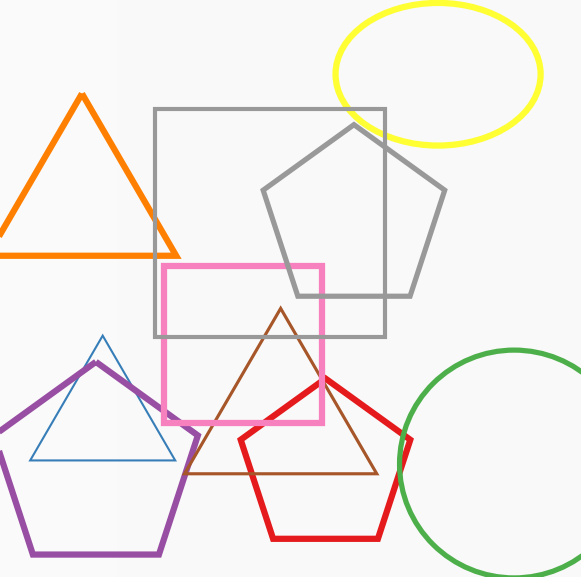[{"shape": "pentagon", "thickness": 3, "radius": 0.77, "center": [0.56, 0.19]}, {"shape": "triangle", "thickness": 1, "radius": 0.72, "center": [0.177, 0.274]}, {"shape": "circle", "thickness": 2.5, "radius": 0.99, "center": [0.885, 0.196]}, {"shape": "pentagon", "thickness": 3, "radius": 0.92, "center": [0.165, 0.188]}, {"shape": "triangle", "thickness": 3, "radius": 0.94, "center": [0.141, 0.65]}, {"shape": "oval", "thickness": 3, "radius": 0.88, "center": [0.754, 0.871]}, {"shape": "triangle", "thickness": 1.5, "radius": 0.95, "center": [0.483, 0.274]}, {"shape": "square", "thickness": 3, "radius": 0.68, "center": [0.418, 0.403]}, {"shape": "pentagon", "thickness": 2.5, "radius": 0.82, "center": [0.609, 0.619]}, {"shape": "square", "thickness": 2, "radius": 0.99, "center": [0.465, 0.613]}]